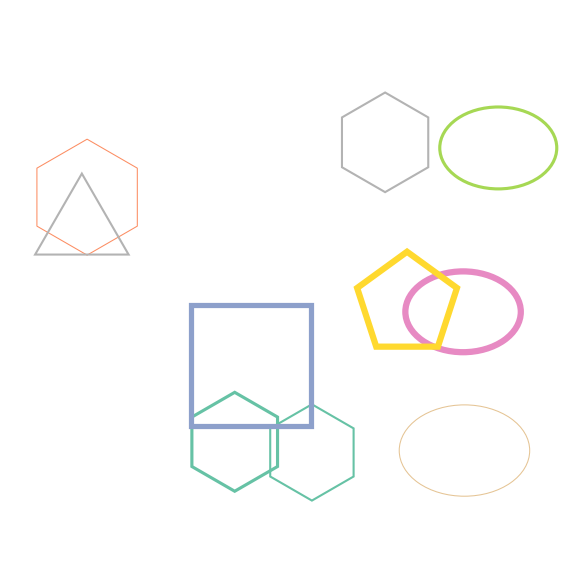[{"shape": "hexagon", "thickness": 1, "radius": 0.42, "center": [0.54, 0.216]}, {"shape": "hexagon", "thickness": 1.5, "radius": 0.43, "center": [0.406, 0.234]}, {"shape": "hexagon", "thickness": 0.5, "radius": 0.5, "center": [0.151, 0.658]}, {"shape": "square", "thickness": 2.5, "radius": 0.52, "center": [0.434, 0.366]}, {"shape": "oval", "thickness": 3, "radius": 0.5, "center": [0.802, 0.459]}, {"shape": "oval", "thickness": 1.5, "radius": 0.51, "center": [0.863, 0.743]}, {"shape": "pentagon", "thickness": 3, "radius": 0.45, "center": [0.705, 0.472]}, {"shape": "oval", "thickness": 0.5, "radius": 0.56, "center": [0.804, 0.219]}, {"shape": "triangle", "thickness": 1, "radius": 0.47, "center": [0.142, 0.605]}, {"shape": "hexagon", "thickness": 1, "radius": 0.43, "center": [0.667, 0.753]}]